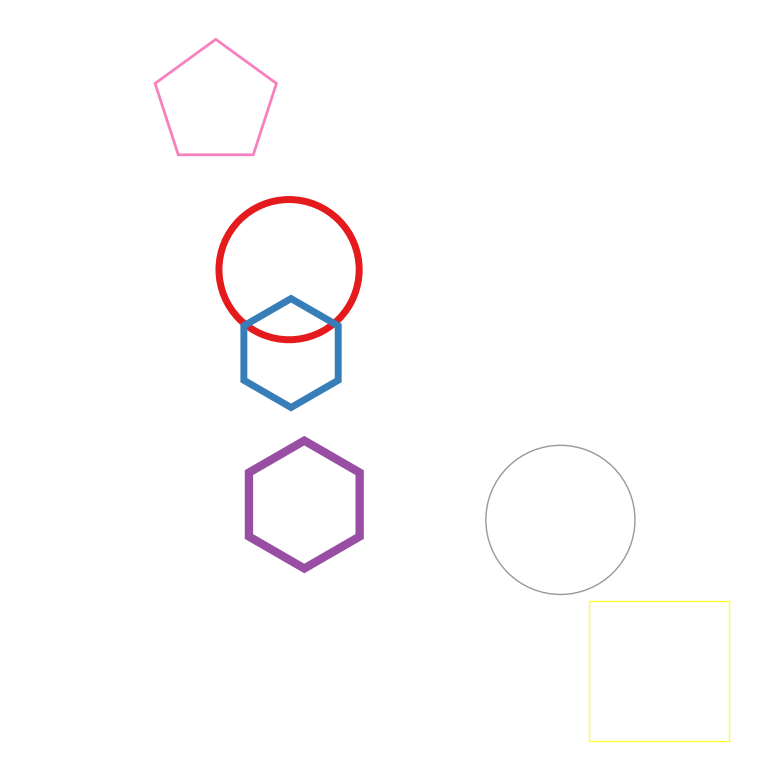[{"shape": "circle", "thickness": 2.5, "radius": 0.46, "center": [0.375, 0.65]}, {"shape": "hexagon", "thickness": 2.5, "radius": 0.35, "center": [0.378, 0.542]}, {"shape": "hexagon", "thickness": 3, "radius": 0.42, "center": [0.395, 0.345]}, {"shape": "square", "thickness": 0.5, "radius": 0.45, "center": [0.855, 0.129]}, {"shape": "pentagon", "thickness": 1, "radius": 0.41, "center": [0.28, 0.866]}, {"shape": "circle", "thickness": 0.5, "radius": 0.48, "center": [0.728, 0.325]}]